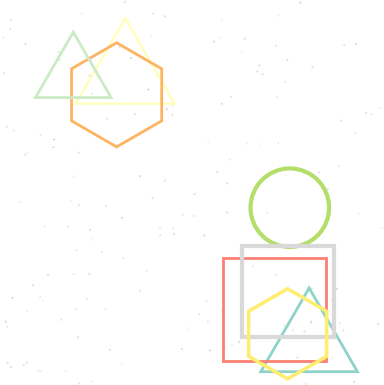[{"shape": "triangle", "thickness": 2, "radius": 0.72, "center": [0.803, 0.107]}, {"shape": "triangle", "thickness": 1.5, "radius": 0.74, "center": [0.325, 0.805]}, {"shape": "square", "thickness": 2, "radius": 0.67, "center": [0.713, 0.196]}, {"shape": "hexagon", "thickness": 2, "radius": 0.68, "center": [0.303, 0.754]}, {"shape": "circle", "thickness": 3, "radius": 0.51, "center": [0.753, 0.461]}, {"shape": "square", "thickness": 3, "radius": 0.59, "center": [0.748, 0.243]}, {"shape": "triangle", "thickness": 2, "radius": 0.57, "center": [0.19, 0.803]}, {"shape": "hexagon", "thickness": 2.5, "radius": 0.59, "center": [0.747, 0.133]}]